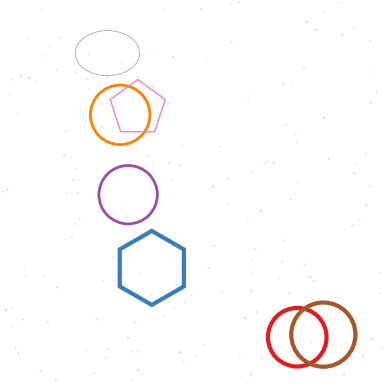[{"shape": "circle", "thickness": 3, "radius": 0.38, "center": [0.772, 0.124]}, {"shape": "hexagon", "thickness": 3, "radius": 0.48, "center": [0.394, 0.304]}, {"shape": "circle", "thickness": 2, "radius": 0.38, "center": [0.333, 0.494]}, {"shape": "circle", "thickness": 2, "radius": 0.39, "center": [0.312, 0.702]}, {"shape": "circle", "thickness": 3, "radius": 0.42, "center": [0.84, 0.131]}, {"shape": "pentagon", "thickness": 1, "radius": 0.37, "center": [0.358, 0.718]}, {"shape": "oval", "thickness": 0.5, "radius": 0.42, "center": [0.279, 0.862]}]